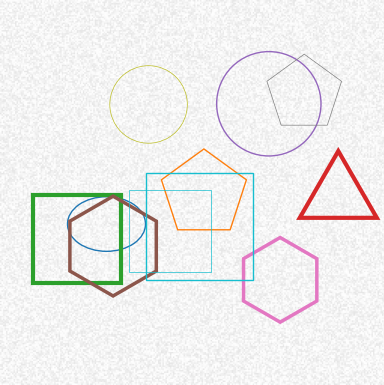[{"shape": "oval", "thickness": 1, "radius": 0.51, "center": [0.277, 0.418]}, {"shape": "pentagon", "thickness": 1, "radius": 0.58, "center": [0.53, 0.497]}, {"shape": "square", "thickness": 3, "radius": 0.57, "center": [0.2, 0.38]}, {"shape": "triangle", "thickness": 3, "radius": 0.58, "center": [0.879, 0.492]}, {"shape": "circle", "thickness": 1, "radius": 0.68, "center": [0.698, 0.73]}, {"shape": "hexagon", "thickness": 2.5, "radius": 0.65, "center": [0.294, 0.361]}, {"shape": "hexagon", "thickness": 2.5, "radius": 0.55, "center": [0.728, 0.273]}, {"shape": "pentagon", "thickness": 0.5, "radius": 0.51, "center": [0.79, 0.757]}, {"shape": "circle", "thickness": 0.5, "radius": 0.5, "center": [0.386, 0.729]}, {"shape": "square", "thickness": 1, "radius": 0.69, "center": [0.518, 0.411]}, {"shape": "square", "thickness": 0.5, "radius": 0.53, "center": [0.442, 0.4]}]